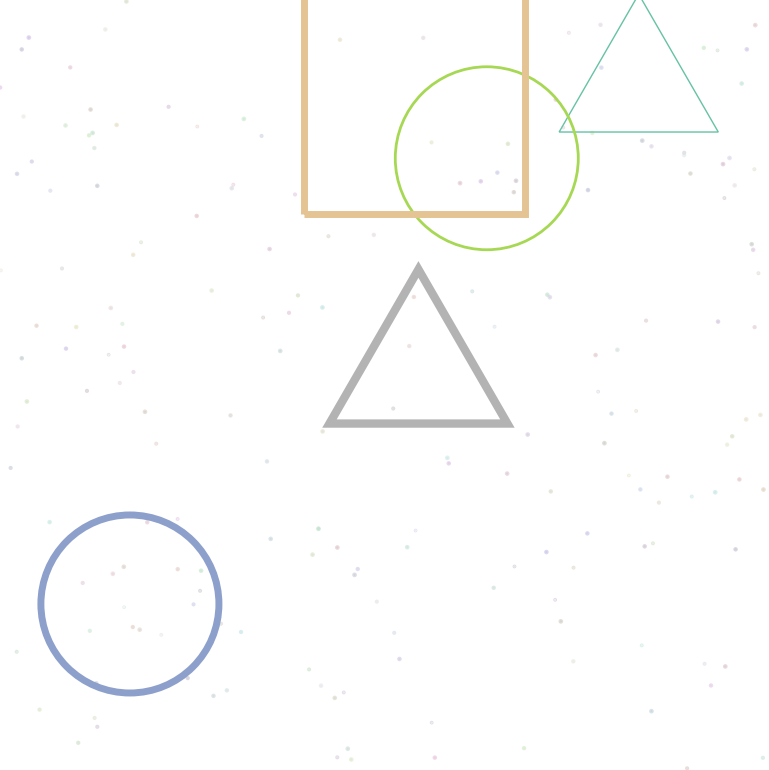[{"shape": "triangle", "thickness": 0.5, "radius": 0.6, "center": [0.83, 0.888]}, {"shape": "circle", "thickness": 2.5, "radius": 0.58, "center": [0.169, 0.216]}, {"shape": "circle", "thickness": 1, "radius": 0.59, "center": [0.632, 0.794]}, {"shape": "square", "thickness": 2.5, "radius": 0.72, "center": [0.538, 0.865]}, {"shape": "triangle", "thickness": 3, "radius": 0.67, "center": [0.543, 0.517]}]